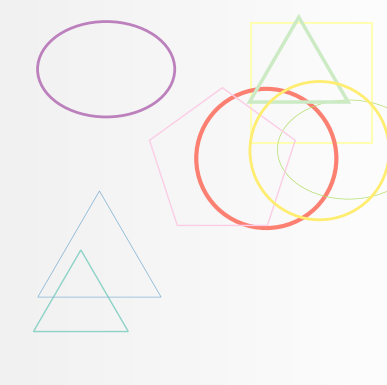[{"shape": "triangle", "thickness": 1, "radius": 0.71, "center": [0.209, 0.21]}, {"shape": "square", "thickness": 1.5, "radius": 0.78, "center": [0.804, 0.783]}, {"shape": "circle", "thickness": 3, "radius": 0.9, "center": [0.687, 0.588]}, {"shape": "triangle", "thickness": 0.5, "radius": 0.92, "center": [0.257, 0.32]}, {"shape": "oval", "thickness": 0.5, "radius": 0.92, "center": [0.9, 0.612]}, {"shape": "pentagon", "thickness": 1, "radius": 0.99, "center": [0.574, 0.574]}, {"shape": "oval", "thickness": 2, "radius": 0.89, "center": [0.274, 0.82]}, {"shape": "triangle", "thickness": 2.5, "radius": 0.73, "center": [0.771, 0.808]}, {"shape": "circle", "thickness": 2, "radius": 0.9, "center": [0.825, 0.609]}]